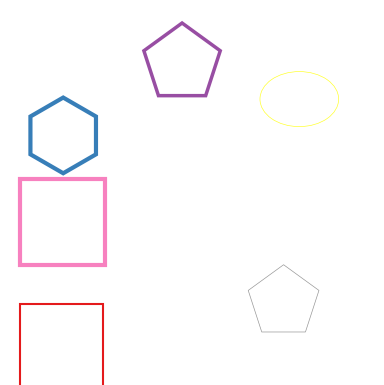[{"shape": "square", "thickness": 1.5, "radius": 0.54, "center": [0.16, 0.101]}, {"shape": "hexagon", "thickness": 3, "radius": 0.49, "center": [0.164, 0.648]}, {"shape": "pentagon", "thickness": 2.5, "radius": 0.52, "center": [0.473, 0.836]}, {"shape": "oval", "thickness": 0.5, "radius": 0.51, "center": [0.777, 0.743]}, {"shape": "square", "thickness": 3, "radius": 0.56, "center": [0.162, 0.424]}, {"shape": "pentagon", "thickness": 0.5, "radius": 0.48, "center": [0.737, 0.216]}]